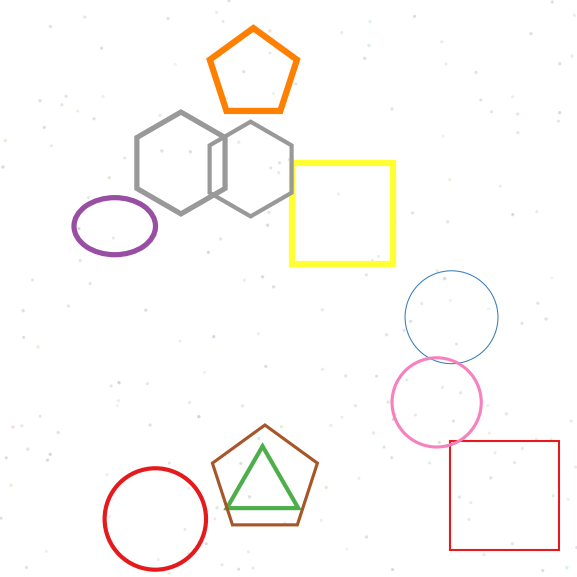[{"shape": "square", "thickness": 1, "radius": 0.47, "center": [0.874, 0.141]}, {"shape": "circle", "thickness": 2, "radius": 0.44, "center": [0.269, 0.1]}, {"shape": "circle", "thickness": 0.5, "radius": 0.4, "center": [0.782, 0.45]}, {"shape": "triangle", "thickness": 2, "radius": 0.36, "center": [0.455, 0.155]}, {"shape": "oval", "thickness": 2.5, "radius": 0.35, "center": [0.199, 0.607]}, {"shape": "pentagon", "thickness": 3, "radius": 0.4, "center": [0.439, 0.871]}, {"shape": "square", "thickness": 3, "radius": 0.44, "center": [0.593, 0.629]}, {"shape": "pentagon", "thickness": 1.5, "radius": 0.48, "center": [0.459, 0.168]}, {"shape": "circle", "thickness": 1.5, "radius": 0.39, "center": [0.756, 0.302]}, {"shape": "hexagon", "thickness": 2, "radius": 0.41, "center": [0.434, 0.706]}, {"shape": "hexagon", "thickness": 2.5, "radius": 0.44, "center": [0.313, 0.717]}]